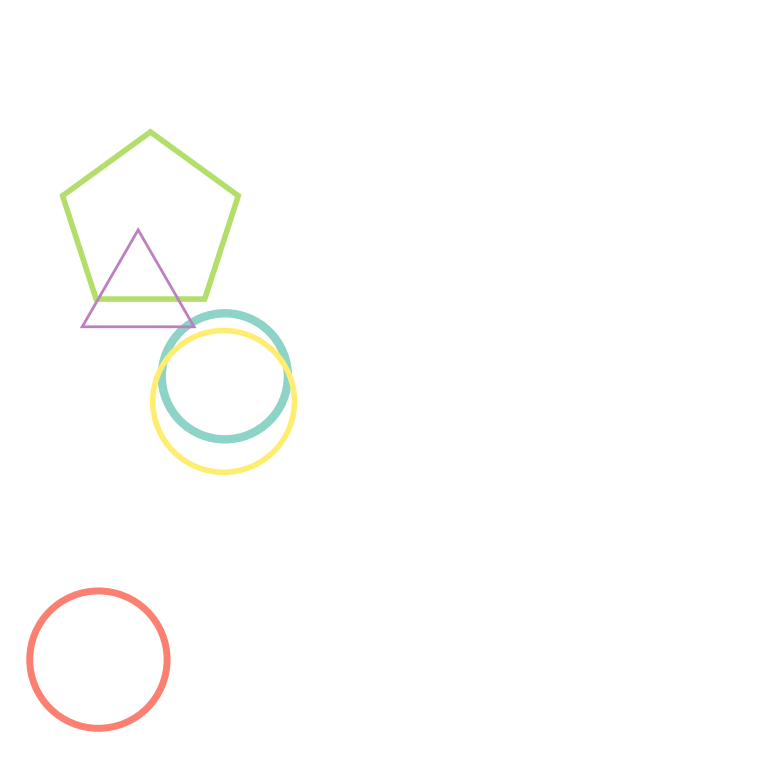[{"shape": "circle", "thickness": 3, "radius": 0.41, "center": [0.292, 0.511]}, {"shape": "circle", "thickness": 2.5, "radius": 0.45, "center": [0.128, 0.143]}, {"shape": "pentagon", "thickness": 2, "radius": 0.6, "center": [0.195, 0.709]}, {"shape": "triangle", "thickness": 1, "radius": 0.42, "center": [0.179, 0.618]}, {"shape": "circle", "thickness": 2, "radius": 0.46, "center": [0.29, 0.479]}]